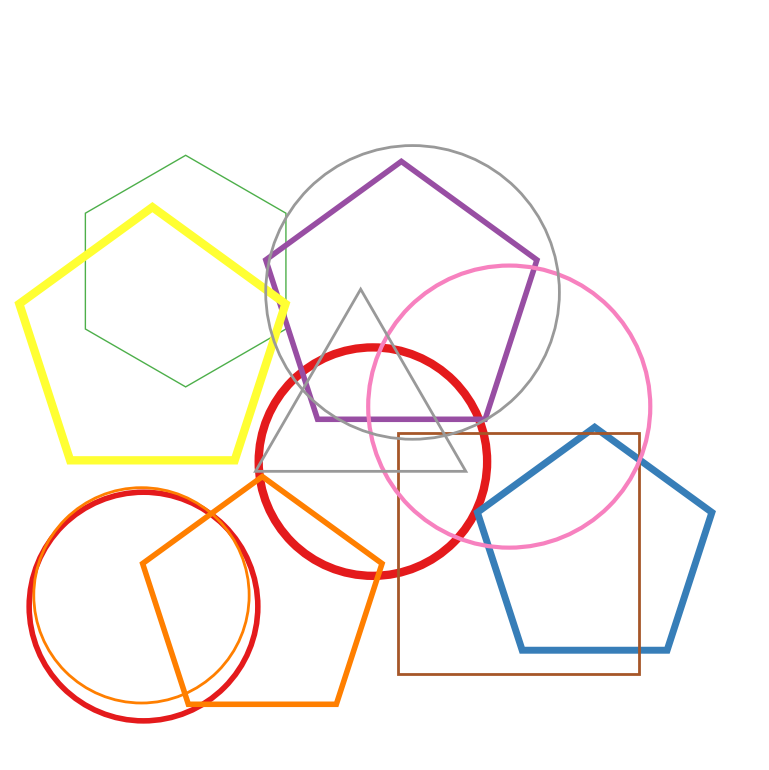[{"shape": "circle", "thickness": 3, "radius": 0.74, "center": [0.484, 0.4]}, {"shape": "circle", "thickness": 2, "radius": 0.74, "center": [0.186, 0.212]}, {"shape": "pentagon", "thickness": 2.5, "radius": 0.8, "center": [0.772, 0.285]}, {"shape": "hexagon", "thickness": 0.5, "radius": 0.75, "center": [0.241, 0.648]}, {"shape": "pentagon", "thickness": 2, "radius": 0.93, "center": [0.521, 0.605]}, {"shape": "circle", "thickness": 1, "radius": 0.7, "center": [0.184, 0.227]}, {"shape": "pentagon", "thickness": 2, "radius": 0.82, "center": [0.341, 0.218]}, {"shape": "pentagon", "thickness": 3, "radius": 0.91, "center": [0.198, 0.549]}, {"shape": "square", "thickness": 1, "radius": 0.78, "center": [0.674, 0.281]}, {"shape": "circle", "thickness": 1.5, "radius": 0.92, "center": [0.661, 0.472]}, {"shape": "triangle", "thickness": 1, "radius": 0.79, "center": [0.468, 0.467]}, {"shape": "circle", "thickness": 1, "radius": 0.95, "center": [0.536, 0.62]}]